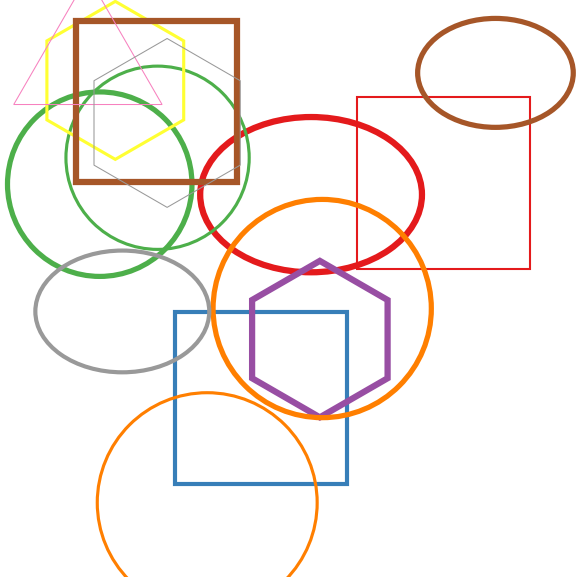[{"shape": "square", "thickness": 1, "radius": 0.75, "center": [0.768, 0.683]}, {"shape": "oval", "thickness": 3, "radius": 0.96, "center": [0.539, 0.662]}, {"shape": "square", "thickness": 2, "radius": 0.74, "center": [0.452, 0.309]}, {"shape": "circle", "thickness": 1.5, "radius": 0.79, "center": [0.273, 0.726]}, {"shape": "circle", "thickness": 2.5, "radius": 0.8, "center": [0.173, 0.68]}, {"shape": "hexagon", "thickness": 3, "radius": 0.68, "center": [0.554, 0.412]}, {"shape": "circle", "thickness": 2.5, "radius": 0.94, "center": [0.558, 0.465]}, {"shape": "circle", "thickness": 1.5, "radius": 0.95, "center": [0.359, 0.129]}, {"shape": "hexagon", "thickness": 1.5, "radius": 0.68, "center": [0.2, 0.86]}, {"shape": "oval", "thickness": 2.5, "radius": 0.67, "center": [0.858, 0.873]}, {"shape": "square", "thickness": 3, "radius": 0.7, "center": [0.271, 0.823]}, {"shape": "triangle", "thickness": 0.5, "radius": 0.74, "center": [0.152, 0.892]}, {"shape": "hexagon", "thickness": 0.5, "radius": 0.73, "center": [0.289, 0.786]}, {"shape": "oval", "thickness": 2, "radius": 0.75, "center": [0.212, 0.46]}]